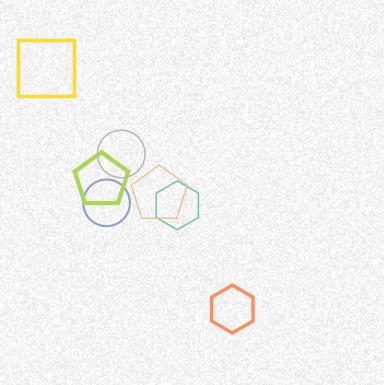[{"shape": "hexagon", "thickness": 1, "radius": 0.32, "center": [0.461, 0.467]}, {"shape": "hexagon", "thickness": 2.5, "radius": 0.31, "center": [0.603, 0.197]}, {"shape": "circle", "thickness": 1.5, "radius": 0.3, "center": [0.277, 0.473]}, {"shape": "pentagon", "thickness": 3, "radius": 0.37, "center": [0.264, 0.532]}, {"shape": "square", "thickness": 2.5, "radius": 0.36, "center": [0.119, 0.823]}, {"shape": "pentagon", "thickness": 1, "radius": 0.38, "center": [0.414, 0.495]}, {"shape": "circle", "thickness": 1, "radius": 0.31, "center": [0.315, 0.6]}]